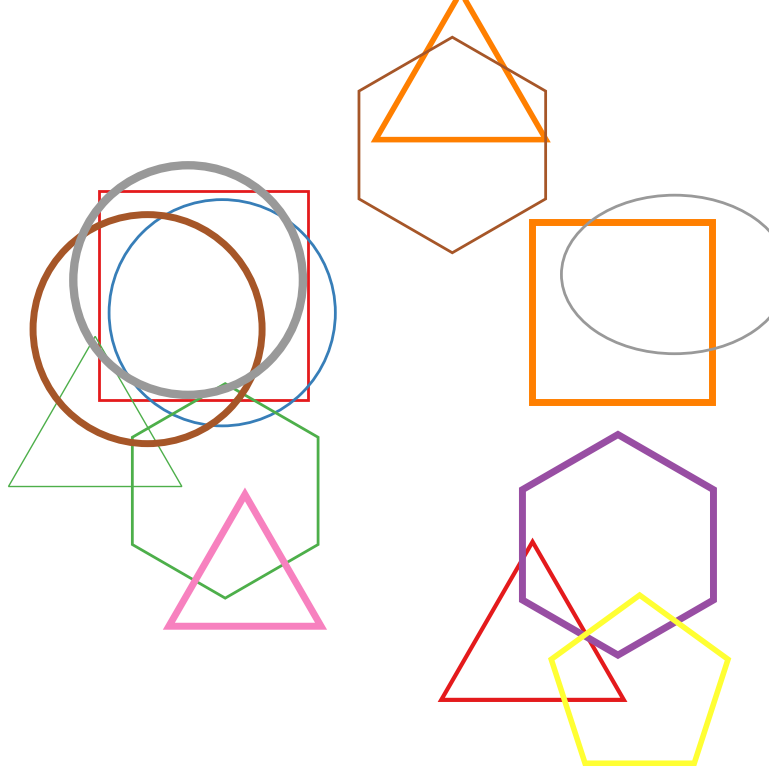[{"shape": "triangle", "thickness": 1.5, "radius": 0.68, "center": [0.692, 0.16]}, {"shape": "square", "thickness": 1, "radius": 0.68, "center": [0.264, 0.616]}, {"shape": "circle", "thickness": 1, "radius": 0.73, "center": [0.289, 0.594]}, {"shape": "hexagon", "thickness": 1, "radius": 0.7, "center": [0.292, 0.362]}, {"shape": "triangle", "thickness": 0.5, "radius": 0.65, "center": [0.124, 0.433]}, {"shape": "hexagon", "thickness": 2.5, "radius": 0.72, "center": [0.803, 0.292]}, {"shape": "triangle", "thickness": 2, "radius": 0.64, "center": [0.598, 0.883]}, {"shape": "square", "thickness": 2.5, "radius": 0.58, "center": [0.808, 0.594]}, {"shape": "pentagon", "thickness": 2, "radius": 0.6, "center": [0.831, 0.106]}, {"shape": "circle", "thickness": 2.5, "radius": 0.74, "center": [0.192, 0.573]}, {"shape": "hexagon", "thickness": 1, "radius": 0.7, "center": [0.587, 0.812]}, {"shape": "triangle", "thickness": 2.5, "radius": 0.57, "center": [0.318, 0.244]}, {"shape": "circle", "thickness": 3, "radius": 0.75, "center": [0.244, 0.636]}, {"shape": "oval", "thickness": 1, "radius": 0.74, "center": [0.876, 0.644]}]